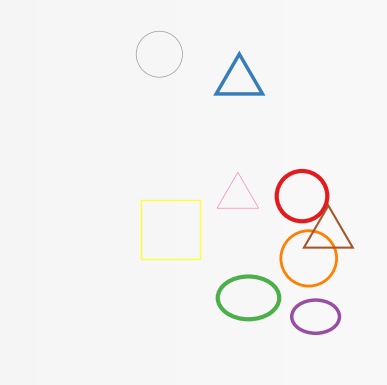[{"shape": "circle", "thickness": 3, "radius": 0.33, "center": [0.779, 0.491]}, {"shape": "triangle", "thickness": 2.5, "radius": 0.35, "center": [0.618, 0.791]}, {"shape": "oval", "thickness": 3, "radius": 0.4, "center": [0.641, 0.226]}, {"shape": "oval", "thickness": 2.5, "radius": 0.31, "center": [0.814, 0.178]}, {"shape": "circle", "thickness": 2, "radius": 0.36, "center": [0.797, 0.329]}, {"shape": "square", "thickness": 1, "radius": 0.38, "center": [0.44, 0.405]}, {"shape": "triangle", "thickness": 1.5, "radius": 0.36, "center": [0.847, 0.393]}, {"shape": "triangle", "thickness": 0.5, "radius": 0.31, "center": [0.614, 0.49]}, {"shape": "circle", "thickness": 0.5, "radius": 0.3, "center": [0.411, 0.859]}]